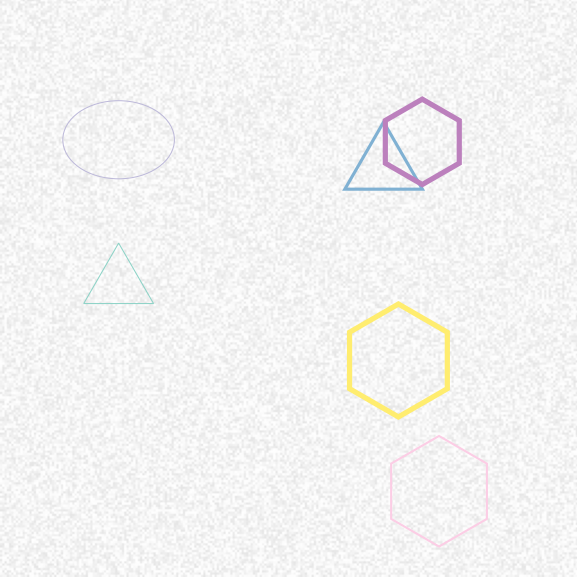[{"shape": "triangle", "thickness": 0.5, "radius": 0.35, "center": [0.205, 0.508]}, {"shape": "oval", "thickness": 0.5, "radius": 0.48, "center": [0.205, 0.757]}, {"shape": "triangle", "thickness": 1.5, "radius": 0.39, "center": [0.664, 0.71]}, {"shape": "hexagon", "thickness": 1, "radius": 0.48, "center": [0.76, 0.148]}, {"shape": "hexagon", "thickness": 2.5, "radius": 0.37, "center": [0.731, 0.754]}, {"shape": "hexagon", "thickness": 2.5, "radius": 0.49, "center": [0.69, 0.375]}]